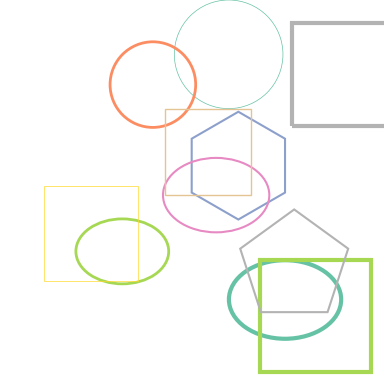[{"shape": "oval", "thickness": 3, "radius": 0.73, "center": [0.74, 0.222]}, {"shape": "circle", "thickness": 0.5, "radius": 0.71, "center": [0.594, 0.859]}, {"shape": "circle", "thickness": 2, "radius": 0.56, "center": [0.397, 0.78]}, {"shape": "hexagon", "thickness": 1.5, "radius": 0.7, "center": [0.619, 0.57]}, {"shape": "oval", "thickness": 1.5, "radius": 0.69, "center": [0.561, 0.493]}, {"shape": "oval", "thickness": 2, "radius": 0.6, "center": [0.318, 0.347]}, {"shape": "square", "thickness": 3, "radius": 0.73, "center": [0.819, 0.18]}, {"shape": "square", "thickness": 0.5, "radius": 0.62, "center": [0.236, 0.394]}, {"shape": "square", "thickness": 1, "radius": 0.56, "center": [0.54, 0.606]}, {"shape": "pentagon", "thickness": 1.5, "radius": 0.74, "center": [0.764, 0.309]}, {"shape": "square", "thickness": 3, "radius": 0.67, "center": [0.891, 0.807]}]